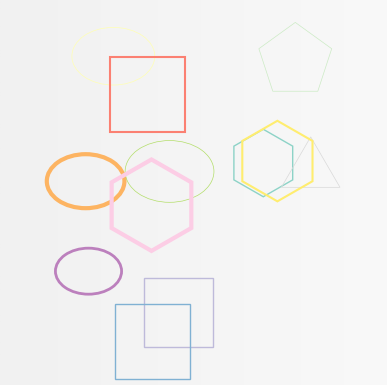[{"shape": "hexagon", "thickness": 1, "radius": 0.44, "center": [0.679, 0.577]}, {"shape": "oval", "thickness": 0.5, "radius": 0.53, "center": [0.292, 0.854]}, {"shape": "square", "thickness": 1, "radius": 0.44, "center": [0.461, 0.188]}, {"shape": "square", "thickness": 1.5, "radius": 0.49, "center": [0.381, 0.754]}, {"shape": "square", "thickness": 1, "radius": 0.49, "center": [0.393, 0.112]}, {"shape": "oval", "thickness": 3, "radius": 0.5, "center": [0.221, 0.529]}, {"shape": "oval", "thickness": 0.5, "radius": 0.57, "center": [0.438, 0.555]}, {"shape": "hexagon", "thickness": 3, "radius": 0.59, "center": [0.391, 0.467]}, {"shape": "triangle", "thickness": 0.5, "radius": 0.44, "center": [0.802, 0.557]}, {"shape": "oval", "thickness": 2, "radius": 0.43, "center": [0.228, 0.296]}, {"shape": "pentagon", "thickness": 0.5, "radius": 0.49, "center": [0.762, 0.843]}, {"shape": "hexagon", "thickness": 1.5, "radius": 0.52, "center": [0.716, 0.582]}]